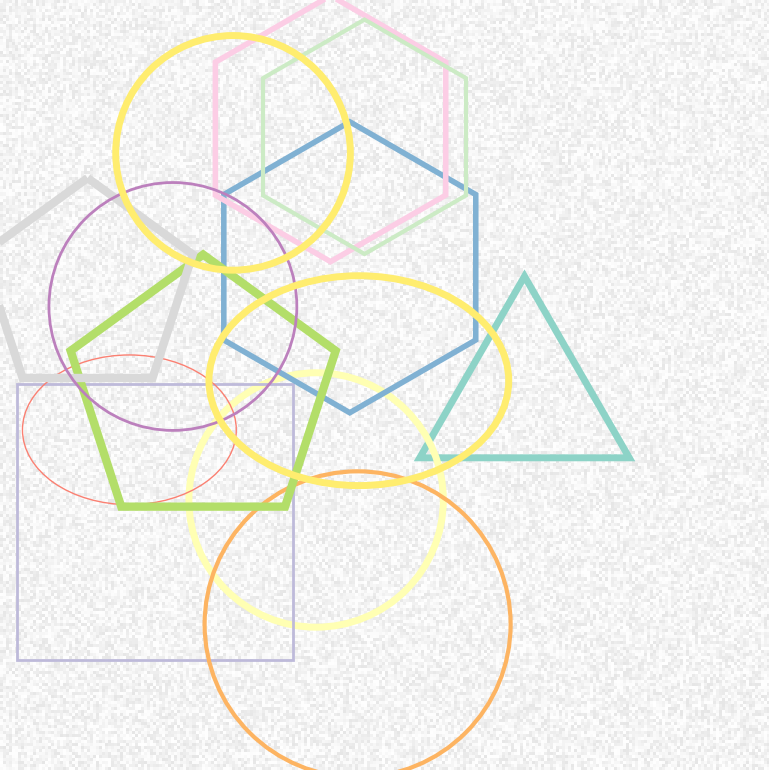[{"shape": "triangle", "thickness": 2.5, "radius": 0.79, "center": [0.681, 0.484]}, {"shape": "circle", "thickness": 2.5, "radius": 0.83, "center": [0.411, 0.351]}, {"shape": "square", "thickness": 1, "radius": 0.9, "center": [0.201, 0.322]}, {"shape": "oval", "thickness": 0.5, "radius": 0.69, "center": [0.168, 0.442]}, {"shape": "hexagon", "thickness": 2, "radius": 0.94, "center": [0.454, 0.653]}, {"shape": "circle", "thickness": 1.5, "radius": 0.99, "center": [0.464, 0.189]}, {"shape": "pentagon", "thickness": 3, "radius": 0.9, "center": [0.264, 0.488]}, {"shape": "hexagon", "thickness": 2, "radius": 0.86, "center": [0.429, 0.833]}, {"shape": "pentagon", "thickness": 3, "radius": 0.72, "center": [0.114, 0.625]}, {"shape": "circle", "thickness": 1, "radius": 0.8, "center": [0.225, 0.602]}, {"shape": "hexagon", "thickness": 1.5, "radius": 0.76, "center": [0.473, 0.822]}, {"shape": "circle", "thickness": 2.5, "radius": 0.76, "center": [0.303, 0.801]}, {"shape": "oval", "thickness": 2.5, "radius": 0.97, "center": [0.466, 0.506]}]